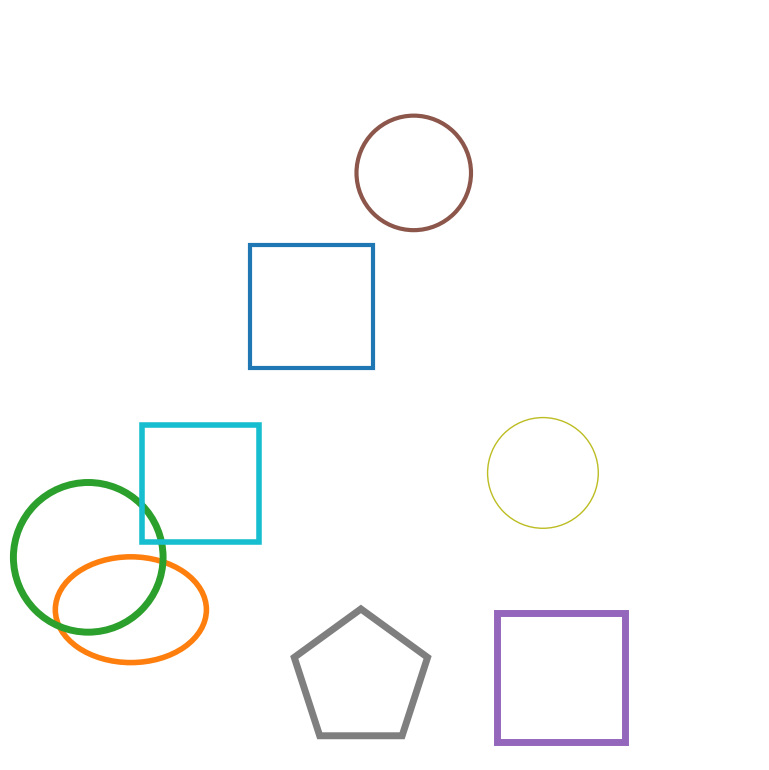[{"shape": "square", "thickness": 1.5, "radius": 0.4, "center": [0.404, 0.602]}, {"shape": "oval", "thickness": 2, "radius": 0.49, "center": [0.17, 0.208]}, {"shape": "circle", "thickness": 2.5, "radius": 0.49, "center": [0.115, 0.276]}, {"shape": "square", "thickness": 2.5, "radius": 0.42, "center": [0.729, 0.121]}, {"shape": "circle", "thickness": 1.5, "radius": 0.37, "center": [0.537, 0.775]}, {"shape": "pentagon", "thickness": 2.5, "radius": 0.46, "center": [0.469, 0.118]}, {"shape": "circle", "thickness": 0.5, "radius": 0.36, "center": [0.705, 0.386]}, {"shape": "square", "thickness": 2, "radius": 0.38, "center": [0.26, 0.372]}]